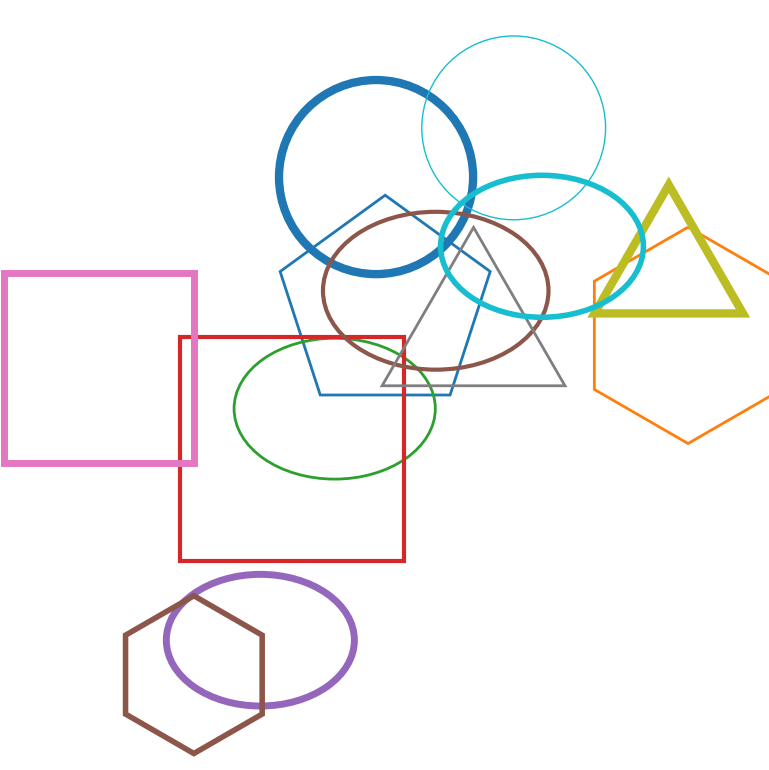[{"shape": "pentagon", "thickness": 1, "radius": 0.72, "center": [0.5, 0.603]}, {"shape": "circle", "thickness": 3, "radius": 0.63, "center": [0.488, 0.77]}, {"shape": "hexagon", "thickness": 1, "radius": 0.7, "center": [0.894, 0.565]}, {"shape": "oval", "thickness": 1, "radius": 0.65, "center": [0.435, 0.469]}, {"shape": "square", "thickness": 1.5, "radius": 0.73, "center": [0.379, 0.417]}, {"shape": "oval", "thickness": 2.5, "radius": 0.61, "center": [0.338, 0.169]}, {"shape": "hexagon", "thickness": 2, "radius": 0.51, "center": [0.252, 0.124]}, {"shape": "oval", "thickness": 1.5, "radius": 0.73, "center": [0.566, 0.622]}, {"shape": "square", "thickness": 2.5, "radius": 0.62, "center": [0.128, 0.522]}, {"shape": "triangle", "thickness": 1, "radius": 0.69, "center": [0.615, 0.568]}, {"shape": "triangle", "thickness": 3, "radius": 0.56, "center": [0.869, 0.649]}, {"shape": "circle", "thickness": 0.5, "radius": 0.6, "center": [0.667, 0.834]}, {"shape": "oval", "thickness": 2, "radius": 0.66, "center": [0.704, 0.68]}]